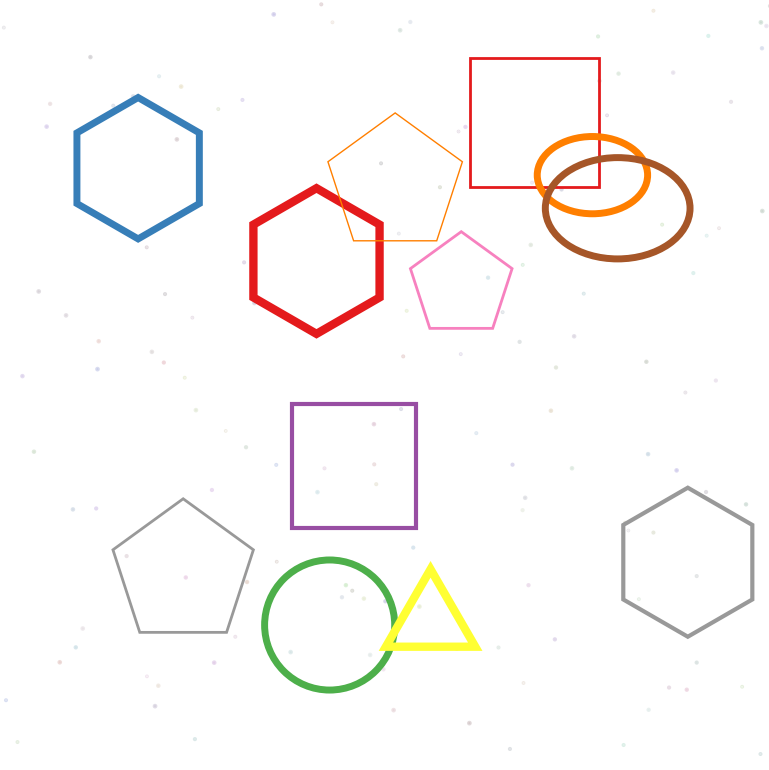[{"shape": "hexagon", "thickness": 3, "radius": 0.47, "center": [0.411, 0.661]}, {"shape": "square", "thickness": 1, "radius": 0.42, "center": [0.694, 0.841]}, {"shape": "hexagon", "thickness": 2.5, "radius": 0.46, "center": [0.179, 0.782]}, {"shape": "circle", "thickness": 2.5, "radius": 0.42, "center": [0.428, 0.188]}, {"shape": "square", "thickness": 1.5, "radius": 0.4, "center": [0.46, 0.395]}, {"shape": "pentagon", "thickness": 0.5, "radius": 0.46, "center": [0.513, 0.762]}, {"shape": "oval", "thickness": 2.5, "radius": 0.36, "center": [0.769, 0.773]}, {"shape": "triangle", "thickness": 3, "radius": 0.34, "center": [0.559, 0.194]}, {"shape": "oval", "thickness": 2.5, "radius": 0.47, "center": [0.802, 0.73]}, {"shape": "pentagon", "thickness": 1, "radius": 0.35, "center": [0.599, 0.63]}, {"shape": "pentagon", "thickness": 1, "radius": 0.48, "center": [0.238, 0.256]}, {"shape": "hexagon", "thickness": 1.5, "radius": 0.48, "center": [0.893, 0.27]}]